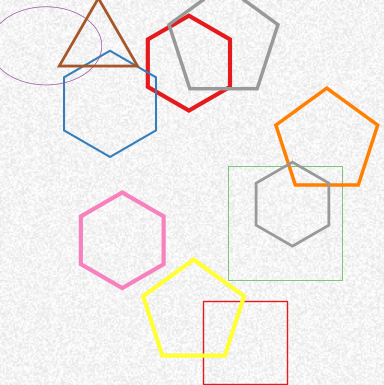[{"shape": "hexagon", "thickness": 3, "radius": 0.62, "center": [0.491, 0.836]}, {"shape": "square", "thickness": 1, "radius": 0.54, "center": [0.636, 0.11]}, {"shape": "hexagon", "thickness": 1.5, "radius": 0.69, "center": [0.286, 0.73]}, {"shape": "square", "thickness": 0.5, "radius": 0.74, "center": [0.741, 0.42]}, {"shape": "oval", "thickness": 0.5, "radius": 0.73, "center": [0.119, 0.881]}, {"shape": "pentagon", "thickness": 2.5, "radius": 0.7, "center": [0.849, 0.632]}, {"shape": "pentagon", "thickness": 3, "radius": 0.69, "center": [0.503, 0.188]}, {"shape": "triangle", "thickness": 2, "radius": 0.59, "center": [0.256, 0.887]}, {"shape": "hexagon", "thickness": 3, "radius": 0.62, "center": [0.318, 0.376]}, {"shape": "hexagon", "thickness": 2, "radius": 0.55, "center": [0.76, 0.47]}, {"shape": "pentagon", "thickness": 2.5, "radius": 0.74, "center": [0.58, 0.89]}]